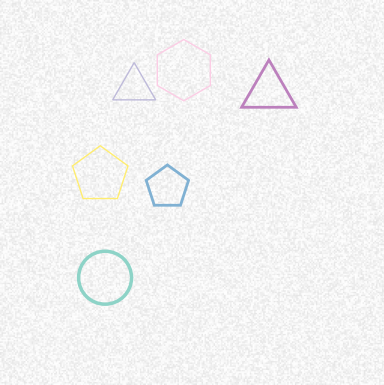[{"shape": "circle", "thickness": 2.5, "radius": 0.34, "center": [0.273, 0.279]}, {"shape": "triangle", "thickness": 1, "radius": 0.32, "center": [0.349, 0.773]}, {"shape": "pentagon", "thickness": 2, "radius": 0.29, "center": [0.435, 0.514]}, {"shape": "hexagon", "thickness": 1, "radius": 0.4, "center": [0.477, 0.818]}, {"shape": "triangle", "thickness": 2, "radius": 0.41, "center": [0.699, 0.762]}, {"shape": "pentagon", "thickness": 1, "radius": 0.38, "center": [0.26, 0.546]}]